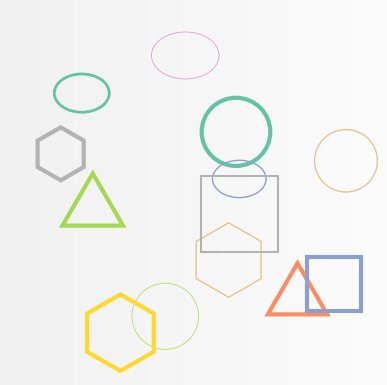[{"shape": "circle", "thickness": 3, "radius": 0.44, "center": [0.609, 0.658]}, {"shape": "oval", "thickness": 2, "radius": 0.35, "center": [0.211, 0.758]}, {"shape": "triangle", "thickness": 3, "radius": 0.44, "center": [0.768, 0.228]}, {"shape": "square", "thickness": 3, "radius": 0.35, "center": [0.863, 0.263]}, {"shape": "oval", "thickness": 1, "radius": 0.35, "center": [0.618, 0.535]}, {"shape": "oval", "thickness": 0.5, "radius": 0.44, "center": [0.478, 0.856]}, {"shape": "circle", "thickness": 0.5, "radius": 0.43, "center": [0.427, 0.179]}, {"shape": "triangle", "thickness": 3, "radius": 0.45, "center": [0.239, 0.459]}, {"shape": "hexagon", "thickness": 3, "radius": 0.5, "center": [0.311, 0.136]}, {"shape": "hexagon", "thickness": 1, "radius": 0.48, "center": [0.59, 0.325]}, {"shape": "circle", "thickness": 1, "radius": 0.41, "center": [0.893, 0.582]}, {"shape": "square", "thickness": 1.5, "radius": 0.49, "center": [0.618, 0.445]}, {"shape": "hexagon", "thickness": 3, "radius": 0.34, "center": [0.157, 0.6]}]